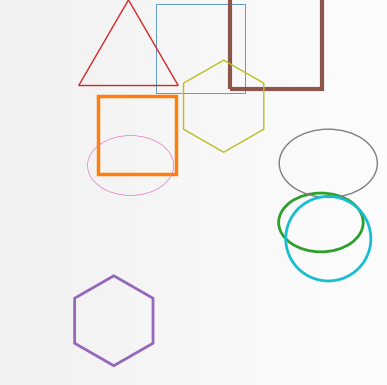[{"shape": "square", "thickness": 0.5, "radius": 0.57, "center": [0.518, 0.873]}, {"shape": "square", "thickness": 2.5, "radius": 0.5, "center": [0.353, 0.649]}, {"shape": "oval", "thickness": 2, "radius": 0.55, "center": [0.828, 0.422]}, {"shape": "triangle", "thickness": 1, "radius": 0.74, "center": [0.332, 0.852]}, {"shape": "hexagon", "thickness": 2, "radius": 0.58, "center": [0.294, 0.167]}, {"shape": "square", "thickness": 3, "radius": 0.59, "center": [0.712, 0.887]}, {"shape": "oval", "thickness": 0.5, "radius": 0.56, "center": [0.337, 0.57]}, {"shape": "oval", "thickness": 1, "radius": 0.63, "center": [0.847, 0.576]}, {"shape": "hexagon", "thickness": 1, "radius": 0.6, "center": [0.577, 0.724]}, {"shape": "circle", "thickness": 2, "radius": 0.55, "center": [0.847, 0.38]}]